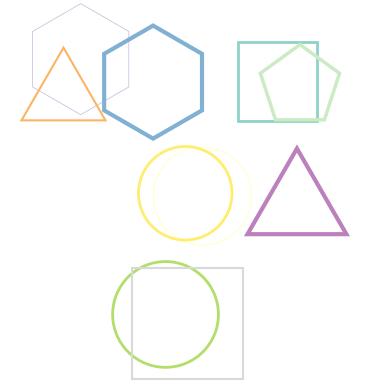[{"shape": "square", "thickness": 2, "radius": 0.52, "center": [0.721, 0.788]}, {"shape": "circle", "thickness": 0.5, "radius": 0.64, "center": [0.526, 0.491]}, {"shape": "hexagon", "thickness": 0.5, "radius": 0.72, "center": [0.21, 0.846]}, {"shape": "hexagon", "thickness": 3, "radius": 0.73, "center": [0.398, 0.787]}, {"shape": "triangle", "thickness": 1.5, "radius": 0.63, "center": [0.165, 0.75]}, {"shape": "circle", "thickness": 2, "radius": 0.69, "center": [0.43, 0.183]}, {"shape": "square", "thickness": 1.5, "radius": 0.72, "center": [0.487, 0.159]}, {"shape": "triangle", "thickness": 3, "radius": 0.74, "center": [0.771, 0.466]}, {"shape": "pentagon", "thickness": 2.5, "radius": 0.54, "center": [0.779, 0.776]}, {"shape": "circle", "thickness": 2, "radius": 0.61, "center": [0.481, 0.498]}]